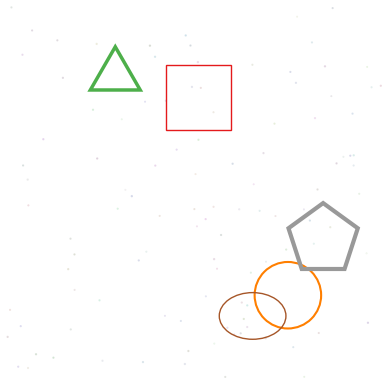[{"shape": "square", "thickness": 1, "radius": 0.42, "center": [0.516, 0.746]}, {"shape": "triangle", "thickness": 2.5, "radius": 0.37, "center": [0.299, 0.804]}, {"shape": "circle", "thickness": 1.5, "radius": 0.43, "center": [0.748, 0.233]}, {"shape": "oval", "thickness": 1, "radius": 0.43, "center": [0.656, 0.179]}, {"shape": "pentagon", "thickness": 3, "radius": 0.47, "center": [0.839, 0.378]}]